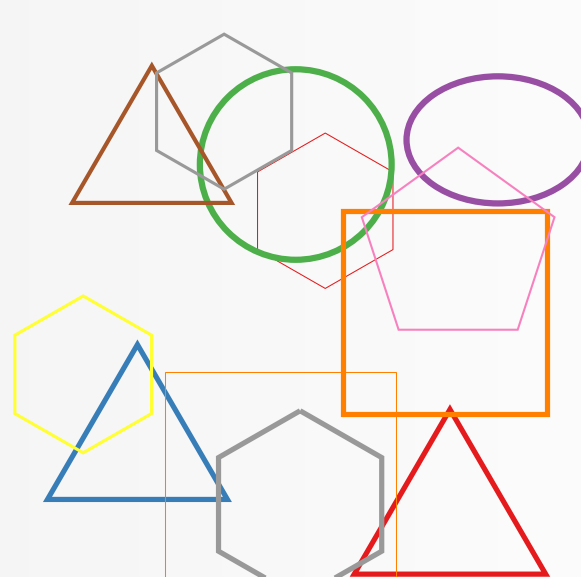[{"shape": "hexagon", "thickness": 0.5, "radius": 0.67, "center": [0.56, 0.634]}, {"shape": "triangle", "thickness": 2.5, "radius": 0.95, "center": [0.774, 0.1]}, {"shape": "triangle", "thickness": 2.5, "radius": 0.89, "center": [0.236, 0.224]}, {"shape": "circle", "thickness": 3, "radius": 0.82, "center": [0.509, 0.714]}, {"shape": "oval", "thickness": 3, "radius": 0.79, "center": [0.857, 0.757]}, {"shape": "square", "thickness": 0.5, "radius": 0.99, "center": [0.483, 0.156]}, {"shape": "square", "thickness": 2.5, "radius": 0.88, "center": [0.766, 0.458]}, {"shape": "hexagon", "thickness": 1.5, "radius": 0.68, "center": [0.143, 0.351]}, {"shape": "triangle", "thickness": 2, "radius": 0.79, "center": [0.261, 0.727]}, {"shape": "pentagon", "thickness": 1, "radius": 0.87, "center": [0.788, 0.569]}, {"shape": "hexagon", "thickness": 1.5, "radius": 0.67, "center": [0.386, 0.806]}, {"shape": "hexagon", "thickness": 2.5, "radius": 0.81, "center": [0.516, 0.126]}]